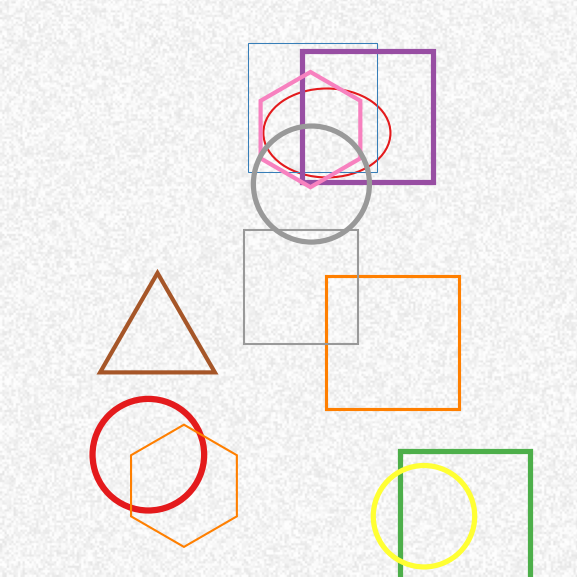[{"shape": "oval", "thickness": 1, "radius": 0.55, "center": [0.566, 0.769]}, {"shape": "circle", "thickness": 3, "radius": 0.48, "center": [0.257, 0.212]}, {"shape": "square", "thickness": 0.5, "radius": 0.56, "center": [0.541, 0.813]}, {"shape": "square", "thickness": 2.5, "radius": 0.56, "center": [0.805, 0.106]}, {"shape": "square", "thickness": 2.5, "radius": 0.57, "center": [0.636, 0.798]}, {"shape": "square", "thickness": 1.5, "radius": 0.58, "center": [0.68, 0.406]}, {"shape": "hexagon", "thickness": 1, "radius": 0.53, "center": [0.319, 0.158]}, {"shape": "circle", "thickness": 2.5, "radius": 0.44, "center": [0.734, 0.105]}, {"shape": "triangle", "thickness": 2, "radius": 0.57, "center": [0.273, 0.412]}, {"shape": "hexagon", "thickness": 2, "radius": 0.5, "center": [0.538, 0.775]}, {"shape": "circle", "thickness": 2.5, "radius": 0.5, "center": [0.539, 0.68]}, {"shape": "square", "thickness": 1, "radius": 0.49, "center": [0.521, 0.502]}]